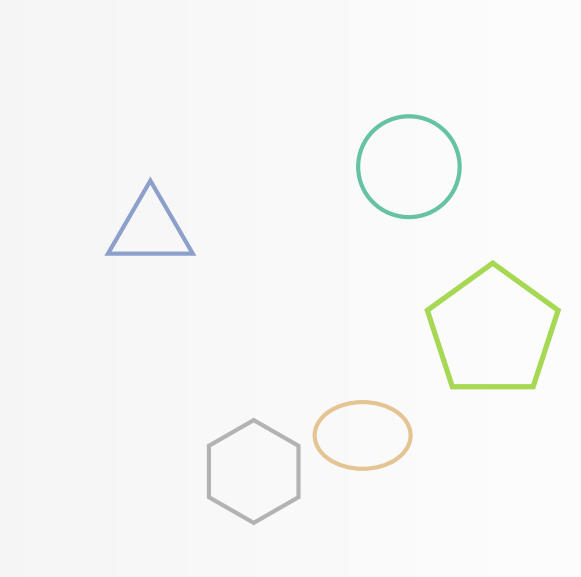[{"shape": "circle", "thickness": 2, "radius": 0.44, "center": [0.703, 0.71]}, {"shape": "triangle", "thickness": 2, "radius": 0.42, "center": [0.259, 0.602]}, {"shape": "pentagon", "thickness": 2.5, "radius": 0.59, "center": [0.848, 0.425]}, {"shape": "oval", "thickness": 2, "radius": 0.41, "center": [0.624, 0.245]}, {"shape": "hexagon", "thickness": 2, "radius": 0.44, "center": [0.436, 0.183]}]